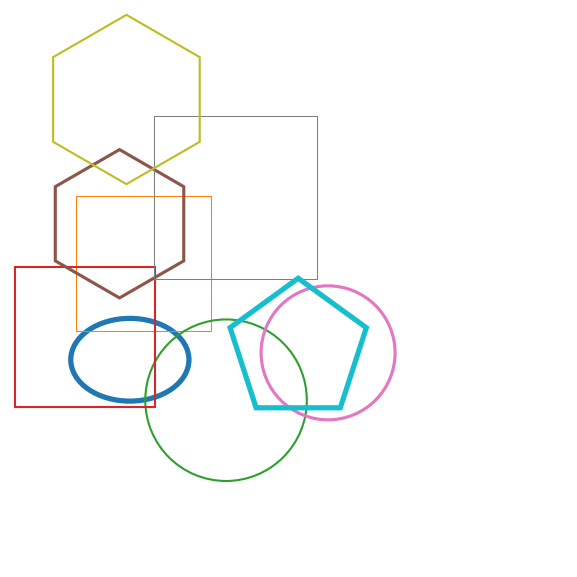[{"shape": "oval", "thickness": 2.5, "radius": 0.51, "center": [0.225, 0.376]}, {"shape": "square", "thickness": 0.5, "radius": 0.58, "center": [0.248, 0.543]}, {"shape": "circle", "thickness": 1, "radius": 0.7, "center": [0.391, 0.306]}, {"shape": "square", "thickness": 1, "radius": 0.61, "center": [0.147, 0.415]}, {"shape": "hexagon", "thickness": 1.5, "radius": 0.64, "center": [0.207, 0.612]}, {"shape": "circle", "thickness": 1.5, "radius": 0.58, "center": [0.568, 0.388]}, {"shape": "square", "thickness": 0.5, "radius": 0.71, "center": [0.408, 0.657]}, {"shape": "hexagon", "thickness": 1, "radius": 0.73, "center": [0.219, 0.827]}, {"shape": "pentagon", "thickness": 2.5, "radius": 0.62, "center": [0.516, 0.393]}]